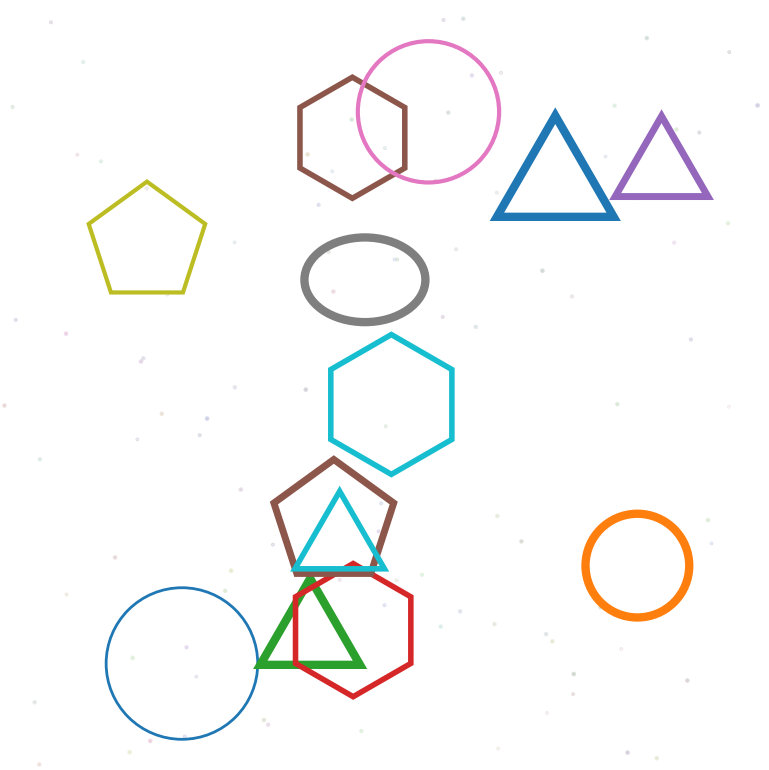[{"shape": "circle", "thickness": 1, "radius": 0.49, "center": [0.236, 0.138]}, {"shape": "triangle", "thickness": 3, "radius": 0.44, "center": [0.721, 0.762]}, {"shape": "circle", "thickness": 3, "radius": 0.34, "center": [0.828, 0.265]}, {"shape": "triangle", "thickness": 3, "radius": 0.37, "center": [0.403, 0.174]}, {"shape": "hexagon", "thickness": 2, "radius": 0.43, "center": [0.459, 0.182]}, {"shape": "triangle", "thickness": 2.5, "radius": 0.35, "center": [0.859, 0.78]}, {"shape": "hexagon", "thickness": 2, "radius": 0.39, "center": [0.458, 0.821]}, {"shape": "pentagon", "thickness": 2.5, "radius": 0.41, "center": [0.434, 0.321]}, {"shape": "circle", "thickness": 1.5, "radius": 0.46, "center": [0.556, 0.855]}, {"shape": "oval", "thickness": 3, "radius": 0.39, "center": [0.474, 0.637]}, {"shape": "pentagon", "thickness": 1.5, "radius": 0.4, "center": [0.191, 0.685]}, {"shape": "triangle", "thickness": 2, "radius": 0.34, "center": [0.441, 0.295]}, {"shape": "hexagon", "thickness": 2, "radius": 0.45, "center": [0.508, 0.475]}]